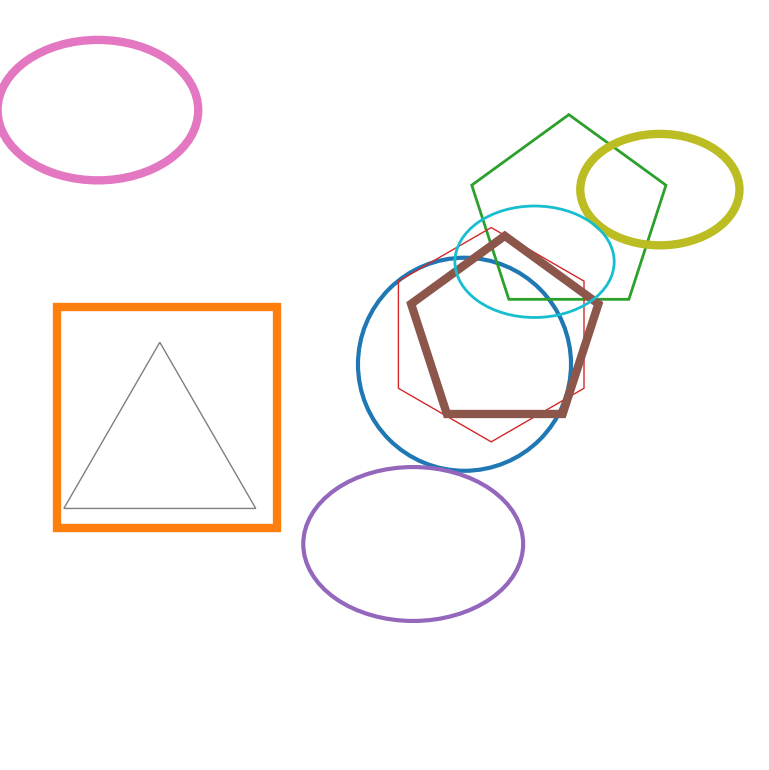[{"shape": "circle", "thickness": 1.5, "radius": 0.69, "center": [0.603, 0.527]}, {"shape": "square", "thickness": 3, "radius": 0.72, "center": [0.217, 0.458]}, {"shape": "pentagon", "thickness": 1, "radius": 0.66, "center": [0.739, 0.719]}, {"shape": "hexagon", "thickness": 0.5, "radius": 0.7, "center": [0.638, 0.565]}, {"shape": "oval", "thickness": 1.5, "radius": 0.71, "center": [0.537, 0.294]}, {"shape": "pentagon", "thickness": 3, "radius": 0.64, "center": [0.656, 0.566]}, {"shape": "oval", "thickness": 3, "radius": 0.65, "center": [0.127, 0.857]}, {"shape": "triangle", "thickness": 0.5, "radius": 0.72, "center": [0.208, 0.412]}, {"shape": "oval", "thickness": 3, "radius": 0.52, "center": [0.857, 0.754]}, {"shape": "oval", "thickness": 1, "radius": 0.52, "center": [0.694, 0.66]}]